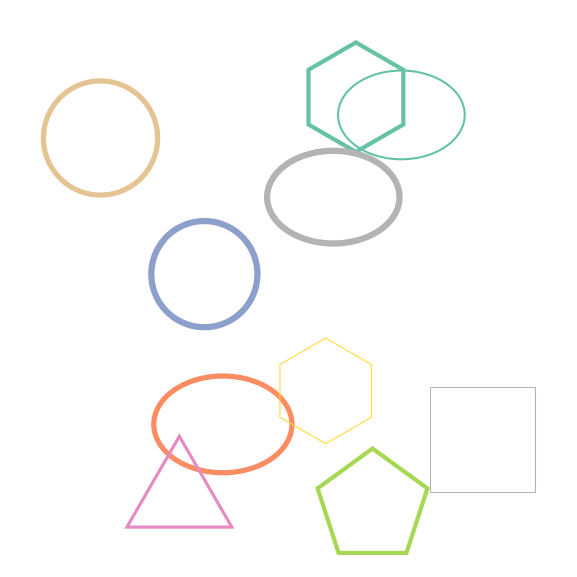[{"shape": "hexagon", "thickness": 2, "radius": 0.47, "center": [0.616, 0.831]}, {"shape": "oval", "thickness": 1, "radius": 0.55, "center": [0.695, 0.8]}, {"shape": "oval", "thickness": 2.5, "radius": 0.6, "center": [0.386, 0.264]}, {"shape": "circle", "thickness": 3, "radius": 0.46, "center": [0.354, 0.524]}, {"shape": "triangle", "thickness": 1.5, "radius": 0.52, "center": [0.311, 0.139]}, {"shape": "pentagon", "thickness": 2, "radius": 0.5, "center": [0.645, 0.123]}, {"shape": "hexagon", "thickness": 0.5, "radius": 0.46, "center": [0.564, 0.322]}, {"shape": "circle", "thickness": 2.5, "radius": 0.49, "center": [0.174, 0.76]}, {"shape": "square", "thickness": 0.5, "radius": 0.45, "center": [0.835, 0.238]}, {"shape": "oval", "thickness": 3, "radius": 0.57, "center": [0.577, 0.658]}]